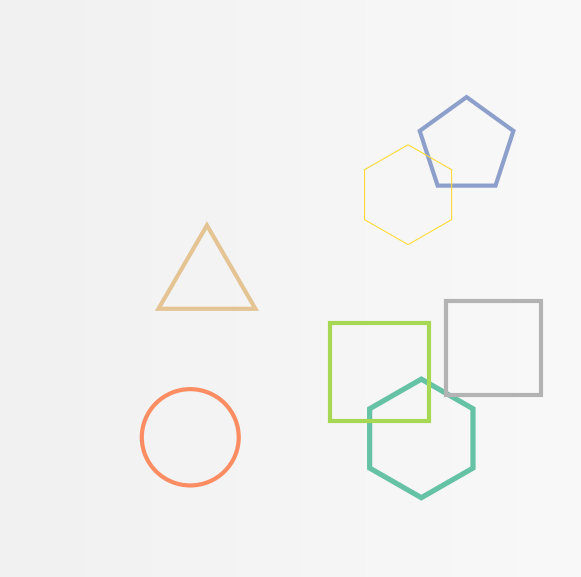[{"shape": "hexagon", "thickness": 2.5, "radius": 0.51, "center": [0.725, 0.24]}, {"shape": "circle", "thickness": 2, "radius": 0.42, "center": [0.327, 0.242]}, {"shape": "pentagon", "thickness": 2, "radius": 0.42, "center": [0.803, 0.746]}, {"shape": "square", "thickness": 2, "radius": 0.43, "center": [0.653, 0.355]}, {"shape": "hexagon", "thickness": 0.5, "radius": 0.43, "center": [0.702, 0.662]}, {"shape": "triangle", "thickness": 2, "radius": 0.48, "center": [0.356, 0.513]}, {"shape": "square", "thickness": 2, "radius": 0.41, "center": [0.849, 0.397]}]